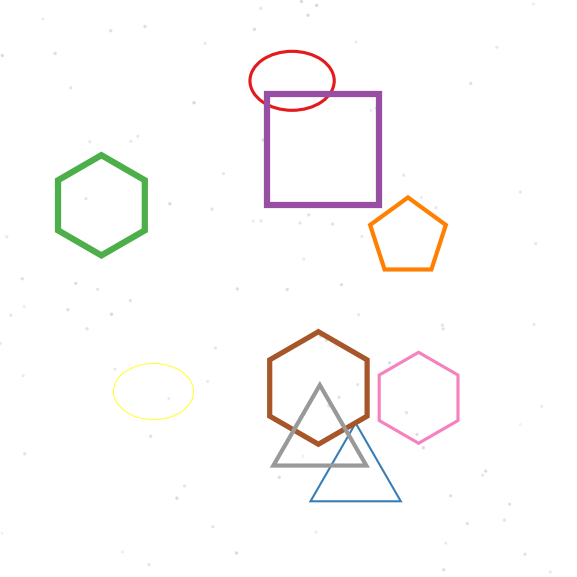[{"shape": "oval", "thickness": 1.5, "radius": 0.36, "center": [0.506, 0.859]}, {"shape": "triangle", "thickness": 1, "radius": 0.45, "center": [0.616, 0.176]}, {"shape": "hexagon", "thickness": 3, "radius": 0.43, "center": [0.176, 0.644]}, {"shape": "square", "thickness": 3, "radius": 0.48, "center": [0.559, 0.74]}, {"shape": "pentagon", "thickness": 2, "radius": 0.34, "center": [0.706, 0.588]}, {"shape": "oval", "thickness": 0.5, "radius": 0.35, "center": [0.266, 0.321]}, {"shape": "hexagon", "thickness": 2.5, "radius": 0.49, "center": [0.551, 0.327]}, {"shape": "hexagon", "thickness": 1.5, "radius": 0.39, "center": [0.725, 0.31]}, {"shape": "triangle", "thickness": 2, "radius": 0.46, "center": [0.554, 0.239]}]